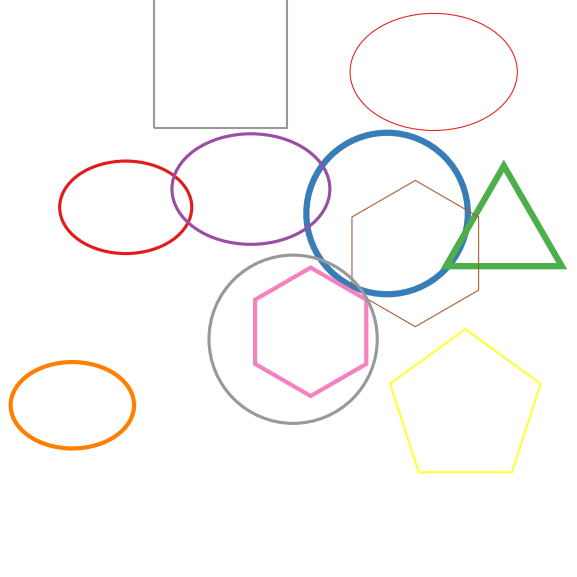[{"shape": "oval", "thickness": 0.5, "radius": 0.72, "center": [0.751, 0.875]}, {"shape": "oval", "thickness": 1.5, "radius": 0.57, "center": [0.218, 0.64]}, {"shape": "circle", "thickness": 3, "radius": 0.7, "center": [0.67, 0.629]}, {"shape": "triangle", "thickness": 3, "radius": 0.58, "center": [0.872, 0.596]}, {"shape": "oval", "thickness": 1.5, "radius": 0.68, "center": [0.434, 0.672]}, {"shape": "oval", "thickness": 2, "radius": 0.53, "center": [0.125, 0.297]}, {"shape": "pentagon", "thickness": 1, "radius": 0.69, "center": [0.806, 0.292]}, {"shape": "hexagon", "thickness": 0.5, "radius": 0.63, "center": [0.719, 0.56]}, {"shape": "hexagon", "thickness": 2, "radius": 0.56, "center": [0.538, 0.425]}, {"shape": "circle", "thickness": 1.5, "radius": 0.73, "center": [0.508, 0.412]}, {"shape": "square", "thickness": 1, "radius": 0.58, "center": [0.382, 0.892]}]